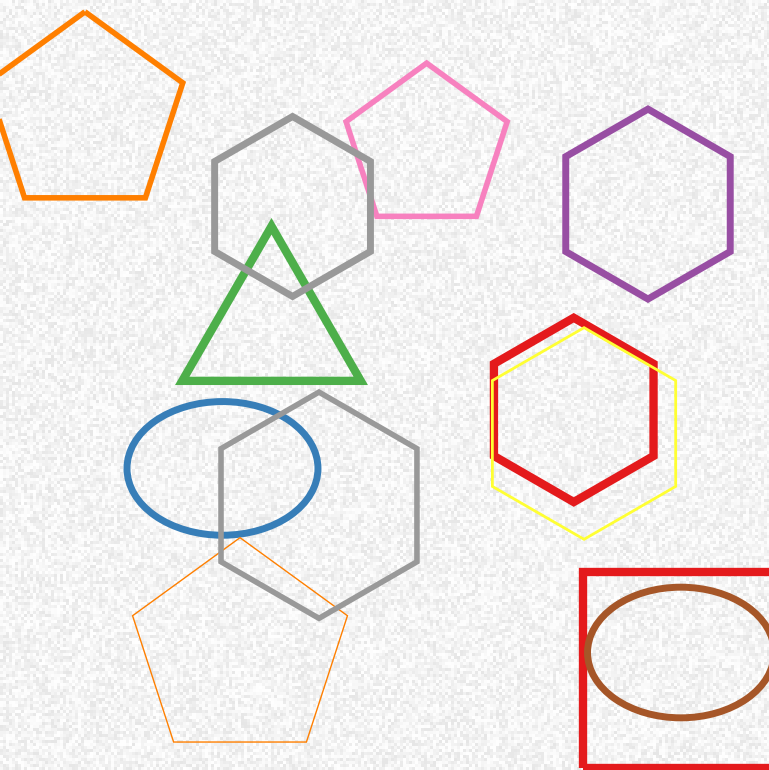[{"shape": "hexagon", "thickness": 3, "radius": 0.6, "center": [0.745, 0.468]}, {"shape": "square", "thickness": 3, "radius": 0.64, "center": [0.884, 0.13]}, {"shape": "oval", "thickness": 2.5, "radius": 0.62, "center": [0.289, 0.392]}, {"shape": "triangle", "thickness": 3, "radius": 0.67, "center": [0.353, 0.572]}, {"shape": "hexagon", "thickness": 2.5, "radius": 0.62, "center": [0.842, 0.735]}, {"shape": "pentagon", "thickness": 0.5, "radius": 0.73, "center": [0.312, 0.155]}, {"shape": "pentagon", "thickness": 2, "radius": 0.67, "center": [0.11, 0.851]}, {"shape": "hexagon", "thickness": 1, "radius": 0.69, "center": [0.758, 0.437]}, {"shape": "oval", "thickness": 2.5, "radius": 0.61, "center": [0.884, 0.153]}, {"shape": "pentagon", "thickness": 2, "radius": 0.55, "center": [0.554, 0.808]}, {"shape": "hexagon", "thickness": 2, "radius": 0.73, "center": [0.414, 0.344]}, {"shape": "hexagon", "thickness": 2.5, "radius": 0.58, "center": [0.38, 0.732]}]